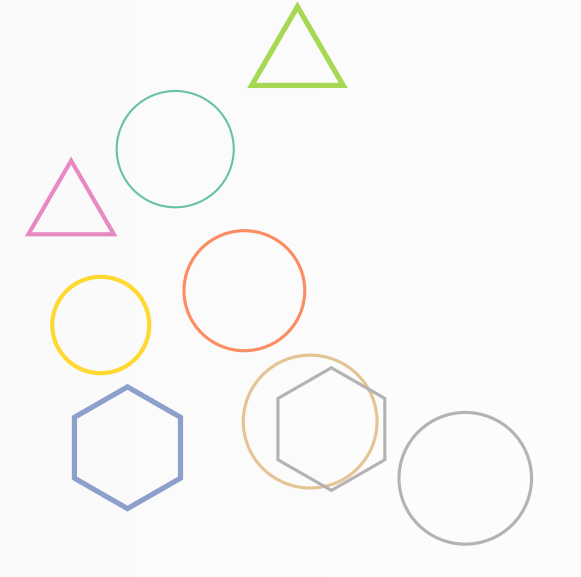[{"shape": "circle", "thickness": 1, "radius": 0.5, "center": [0.301, 0.741]}, {"shape": "circle", "thickness": 1.5, "radius": 0.52, "center": [0.42, 0.496]}, {"shape": "hexagon", "thickness": 2.5, "radius": 0.53, "center": [0.219, 0.224]}, {"shape": "triangle", "thickness": 2, "radius": 0.42, "center": [0.122, 0.636]}, {"shape": "triangle", "thickness": 2.5, "radius": 0.45, "center": [0.512, 0.897]}, {"shape": "circle", "thickness": 2, "radius": 0.42, "center": [0.173, 0.436]}, {"shape": "circle", "thickness": 1.5, "radius": 0.58, "center": [0.534, 0.269]}, {"shape": "circle", "thickness": 1.5, "radius": 0.57, "center": [0.8, 0.171]}, {"shape": "hexagon", "thickness": 1.5, "radius": 0.53, "center": [0.57, 0.256]}]